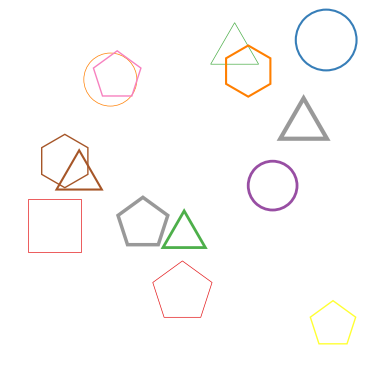[{"shape": "square", "thickness": 0.5, "radius": 0.34, "center": [0.142, 0.413]}, {"shape": "pentagon", "thickness": 0.5, "radius": 0.4, "center": [0.474, 0.241]}, {"shape": "circle", "thickness": 1.5, "radius": 0.39, "center": [0.847, 0.896]}, {"shape": "triangle", "thickness": 0.5, "radius": 0.36, "center": [0.609, 0.869]}, {"shape": "triangle", "thickness": 2, "radius": 0.32, "center": [0.478, 0.389]}, {"shape": "circle", "thickness": 2, "radius": 0.32, "center": [0.708, 0.518]}, {"shape": "hexagon", "thickness": 1.5, "radius": 0.33, "center": [0.645, 0.815]}, {"shape": "circle", "thickness": 0.5, "radius": 0.34, "center": [0.287, 0.793]}, {"shape": "pentagon", "thickness": 1, "radius": 0.31, "center": [0.865, 0.157]}, {"shape": "hexagon", "thickness": 1, "radius": 0.35, "center": [0.168, 0.582]}, {"shape": "triangle", "thickness": 1.5, "radius": 0.34, "center": [0.206, 0.542]}, {"shape": "pentagon", "thickness": 1, "radius": 0.32, "center": [0.304, 0.803]}, {"shape": "pentagon", "thickness": 2.5, "radius": 0.34, "center": [0.371, 0.419]}, {"shape": "triangle", "thickness": 3, "radius": 0.35, "center": [0.789, 0.675]}]